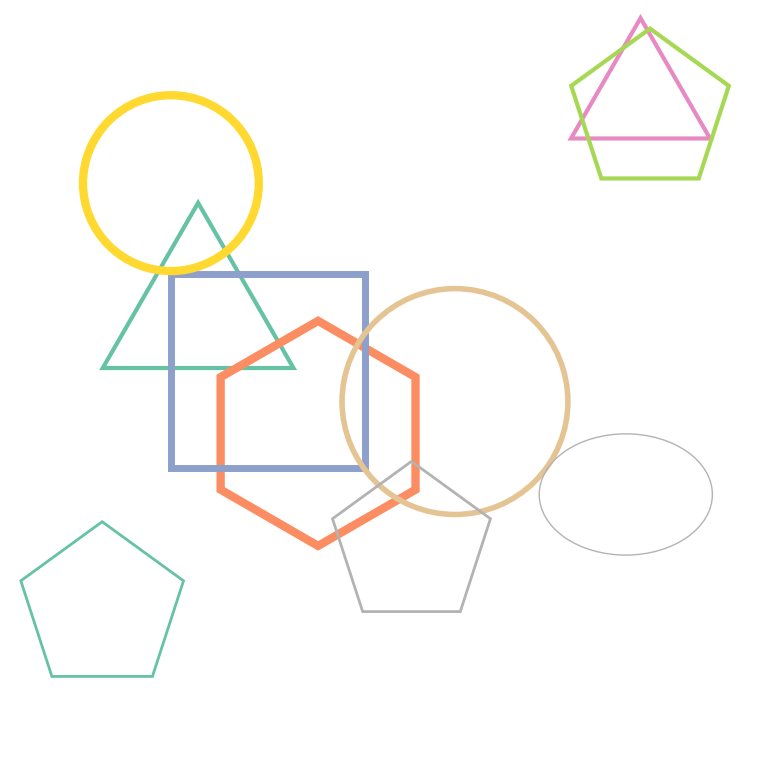[{"shape": "pentagon", "thickness": 1, "radius": 0.56, "center": [0.133, 0.211]}, {"shape": "triangle", "thickness": 1.5, "radius": 0.72, "center": [0.257, 0.594]}, {"shape": "hexagon", "thickness": 3, "radius": 0.73, "center": [0.413, 0.437]}, {"shape": "square", "thickness": 2.5, "radius": 0.63, "center": [0.348, 0.519]}, {"shape": "triangle", "thickness": 1.5, "radius": 0.52, "center": [0.832, 0.872]}, {"shape": "pentagon", "thickness": 1.5, "radius": 0.54, "center": [0.844, 0.855]}, {"shape": "circle", "thickness": 3, "radius": 0.57, "center": [0.222, 0.762]}, {"shape": "circle", "thickness": 2, "radius": 0.73, "center": [0.591, 0.479]}, {"shape": "pentagon", "thickness": 1, "radius": 0.54, "center": [0.534, 0.293]}, {"shape": "oval", "thickness": 0.5, "radius": 0.56, "center": [0.813, 0.358]}]